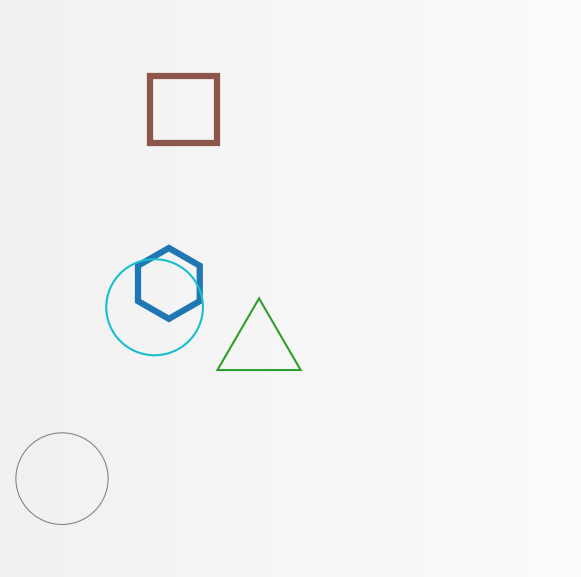[{"shape": "hexagon", "thickness": 3, "radius": 0.31, "center": [0.291, 0.508]}, {"shape": "triangle", "thickness": 1, "radius": 0.41, "center": [0.446, 0.4]}, {"shape": "square", "thickness": 3, "radius": 0.29, "center": [0.315, 0.809]}, {"shape": "circle", "thickness": 0.5, "radius": 0.4, "center": [0.107, 0.17]}, {"shape": "circle", "thickness": 1, "radius": 0.42, "center": [0.266, 0.467]}]